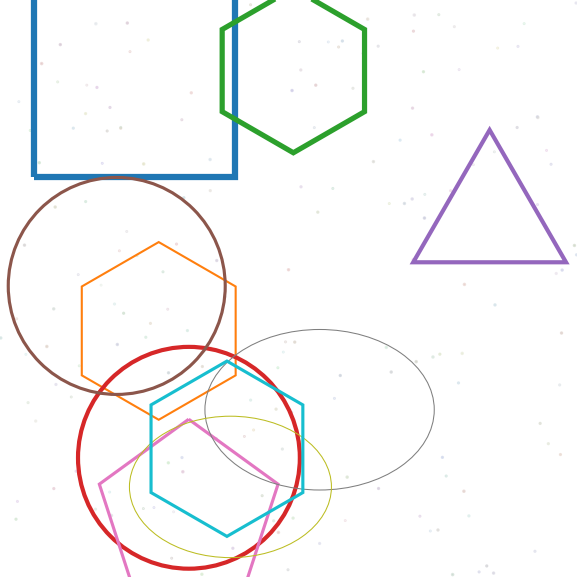[{"shape": "square", "thickness": 3, "radius": 0.87, "center": [0.233, 0.868]}, {"shape": "hexagon", "thickness": 1, "radius": 0.77, "center": [0.275, 0.426]}, {"shape": "hexagon", "thickness": 2.5, "radius": 0.71, "center": [0.508, 0.877]}, {"shape": "circle", "thickness": 2, "radius": 0.96, "center": [0.327, 0.206]}, {"shape": "triangle", "thickness": 2, "radius": 0.76, "center": [0.848, 0.621]}, {"shape": "circle", "thickness": 1.5, "radius": 0.94, "center": [0.202, 0.504]}, {"shape": "pentagon", "thickness": 1.5, "radius": 0.81, "center": [0.327, 0.11]}, {"shape": "oval", "thickness": 0.5, "radius": 0.99, "center": [0.553, 0.29]}, {"shape": "oval", "thickness": 0.5, "radius": 0.87, "center": [0.399, 0.156]}, {"shape": "hexagon", "thickness": 1.5, "radius": 0.76, "center": [0.393, 0.222]}]